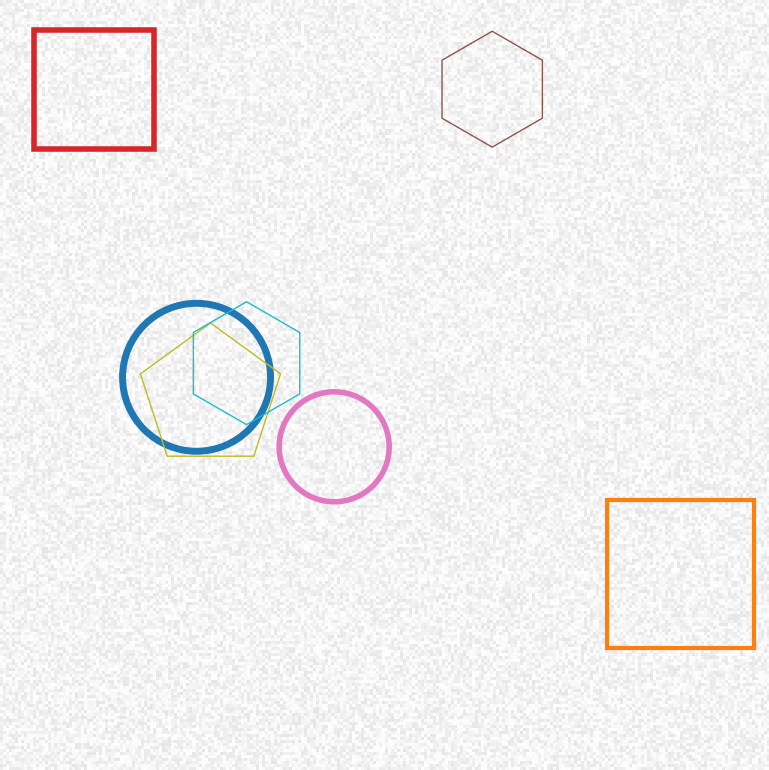[{"shape": "circle", "thickness": 2.5, "radius": 0.48, "center": [0.255, 0.51]}, {"shape": "square", "thickness": 1.5, "radius": 0.48, "center": [0.884, 0.255]}, {"shape": "square", "thickness": 2, "radius": 0.39, "center": [0.122, 0.884]}, {"shape": "hexagon", "thickness": 0.5, "radius": 0.38, "center": [0.639, 0.884]}, {"shape": "circle", "thickness": 2, "radius": 0.36, "center": [0.434, 0.42]}, {"shape": "pentagon", "thickness": 0.5, "radius": 0.48, "center": [0.273, 0.485]}, {"shape": "hexagon", "thickness": 0.5, "radius": 0.4, "center": [0.32, 0.528]}]